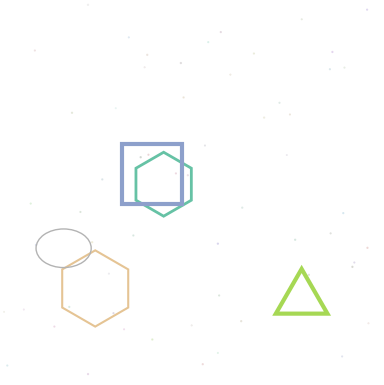[{"shape": "hexagon", "thickness": 2, "radius": 0.42, "center": [0.425, 0.522]}, {"shape": "square", "thickness": 3, "radius": 0.39, "center": [0.394, 0.547]}, {"shape": "triangle", "thickness": 3, "radius": 0.39, "center": [0.783, 0.224]}, {"shape": "hexagon", "thickness": 1.5, "radius": 0.49, "center": [0.247, 0.251]}, {"shape": "oval", "thickness": 1, "radius": 0.36, "center": [0.165, 0.355]}]